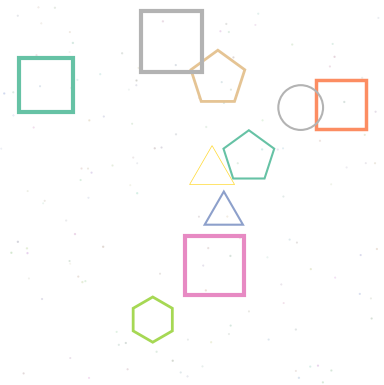[{"shape": "pentagon", "thickness": 1.5, "radius": 0.35, "center": [0.646, 0.592]}, {"shape": "square", "thickness": 3, "radius": 0.35, "center": [0.121, 0.78]}, {"shape": "square", "thickness": 2.5, "radius": 0.32, "center": [0.886, 0.729]}, {"shape": "triangle", "thickness": 1.5, "radius": 0.29, "center": [0.581, 0.445]}, {"shape": "square", "thickness": 3, "radius": 0.38, "center": [0.558, 0.311]}, {"shape": "hexagon", "thickness": 2, "radius": 0.29, "center": [0.397, 0.17]}, {"shape": "triangle", "thickness": 0.5, "radius": 0.34, "center": [0.551, 0.554]}, {"shape": "pentagon", "thickness": 2, "radius": 0.37, "center": [0.566, 0.796]}, {"shape": "square", "thickness": 3, "radius": 0.39, "center": [0.446, 0.892]}, {"shape": "circle", "thickness": 1.5, "radius": 0.29, "center": [0.781, 0.721]}]